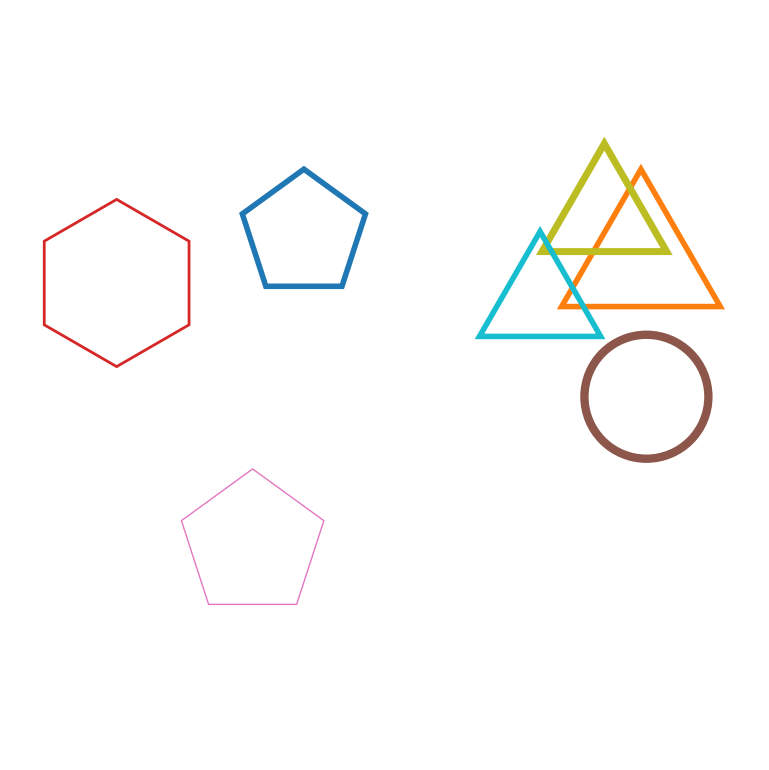[{"shape": "pentagon", "thickness": 2, "radius": 0.42, "center": [0.395, 0.696]}, {"shape": "triangle", "thickness": 2, "radius": 0.59, "center": [0.832, 0.661]}, {"shape": "hexagon", "thickness": 1, "radius": 0.54, "center": [0.151, 0.632]}, {"shape": "circle", "thickness": 3, "radius": 0.4, "center": [0.839, 0.485]}, {"shape": "pentagon", "thickness": 0.5, "radius": 0.49, "center": [0.328, 0.294]}, {"shape": "triangle", "thickness": 2.5, "radius": 0.47, "center": [0.785, 0.72]}, {"shape": "triangle", "thickness": 2, "radius": 0.45, "center": [0.701, 0.609]}]